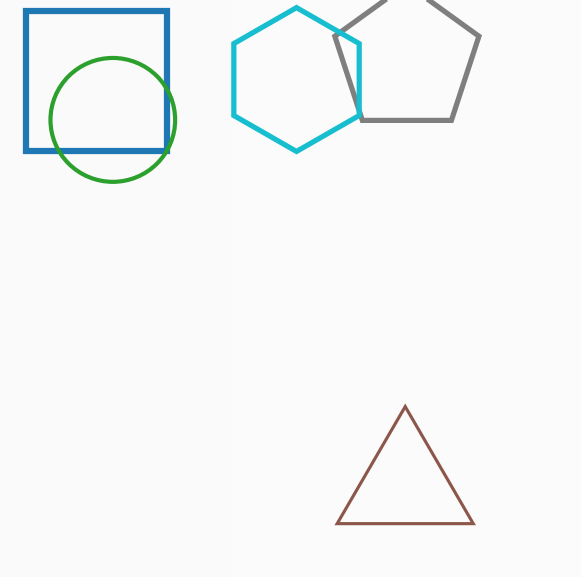[{"shape": "square", "thickness": 3, "radius": 0.61, "center": [0.165, 0.859]}, {"shape": "circle", "thickness": 2, "radius": 0.54, "center": [0.194, 0.792]}, {"shape": "triangle", "thickness": 1.5, "radius": 0.68, "center": [0.697, 0.16]}, {"shape": "pentagon", "thickness": 2.5, "radius": 0.65, "center": [0.7, 0.896]}, {"shape": "hexagon", "thickness": 2.5, "radius": 0.62, "center": [0.51, 0.861]}]